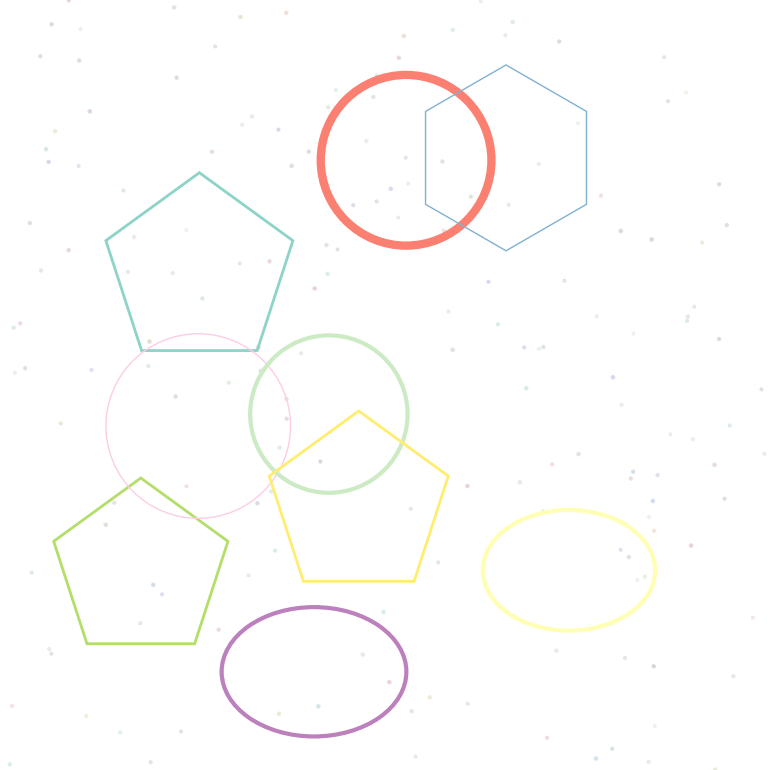[{"shape": "pentagon", "thickness": 1, "radius": 0.64, "center": [0.259, 0.648]}, {"shape": "oval", "thickness": 1.5, "radius": 0.56, "center": [0.739, 0.259]}, {"shape": "circle", "thickness": 3, "radius": 0.55, "center": [0.527, 0.792]}, {"shape": "hexagon", "thickness": 0.5, "radius": 0.6, "center": [0.657, 0.795]}, {"shape": "pentagon", "thickness": 1, "radius": 0.59, "center": [0.183, 0.26]}, {"shape": "circle", "thickness": 0.5, "radius": 0.6, "center": [0.257, 0.447]}, {"shape": "oval", "thickness": 1.5, "radius": 0.6, "center": [0.408, 0.128]}, {"shape": "circle", "thickness": 1.5, "radius": 0.51, "center": [0.427, 0.462]}, {"shape": "pentagon", "thickness": 1, "radius": 0.61, "center": [0.466, 0.344]}]